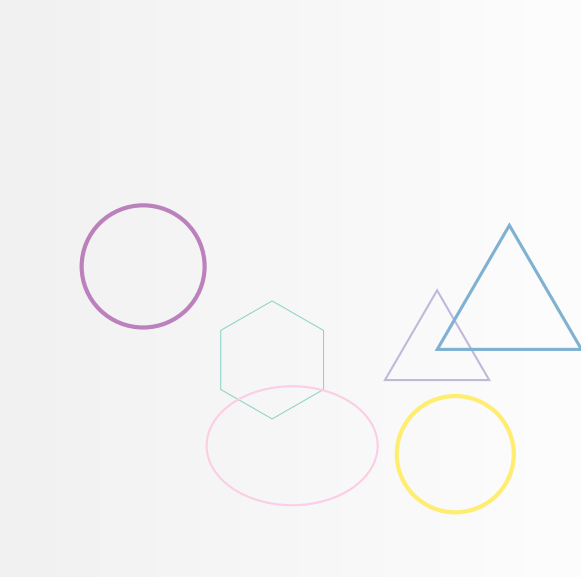[{"shape": "hexagon", "thickness": 0.5, "radius": 0.51, "center": [0.468, 0.376]}, {"shape": "triangle", "thickness": 1, "radius": 0.52, "center": [0.752, 0.393]}, {"shape": "triangle", "thickness": 1.5, "radius": 0.72, "center": [0.876, 0.466]}, {"shape": "oval", "thickness": 1, "radius": 0.74, "center": [0.503, 0.227]}, {"shape": "circle", "thickness": 2, "radius": 0.53, "center": [0.246, 0.538]}, {"shape": "circle", "thickness": 2, "radius": 0.5, "center": [0.783, 0.213]}]